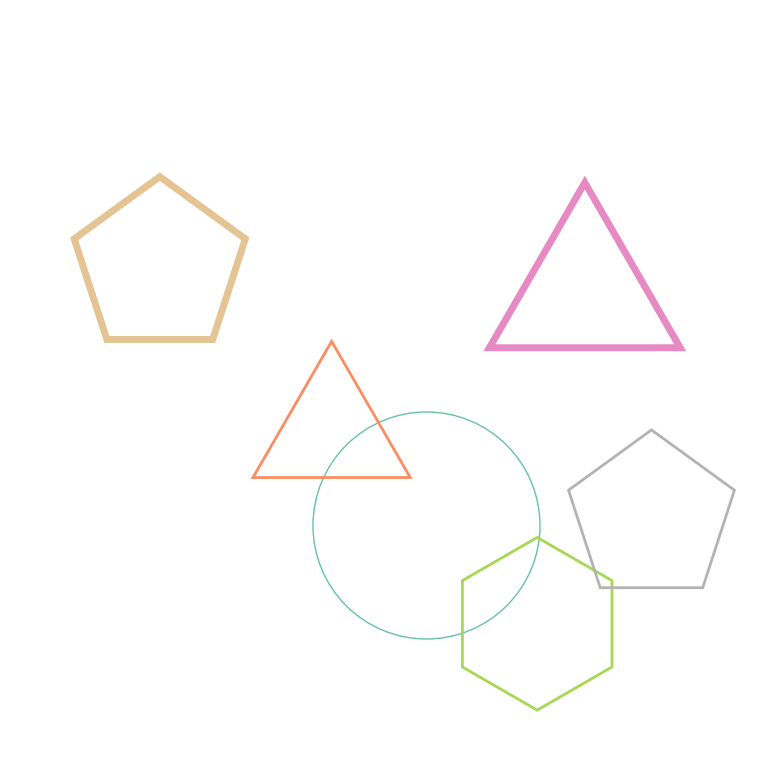[{"shape": "circle", "thickness": 0.5, "radius": 0.74, "center": [0.554, 0.318]}, {"shape": "triangle", "thickness": 1, "radius": 0.59, "center": [0.431, 0.439]}, {"shape": "triangle", "thickness": 2.5, "radius": 0.71, "center": [0.759, 0.62]}, {"shape": "hexagon", "thickness": 1, "radius": 0.56, "center": [0.698, 0.19]}, {"shape": "pentagon", "thickness": 2.5, "radius": 0.58, "center": [0.207, 0.654]}, {"shape": "pentagon", "thickness": 1, "radius": 0.57, "center": [0.846, 0.328]}]